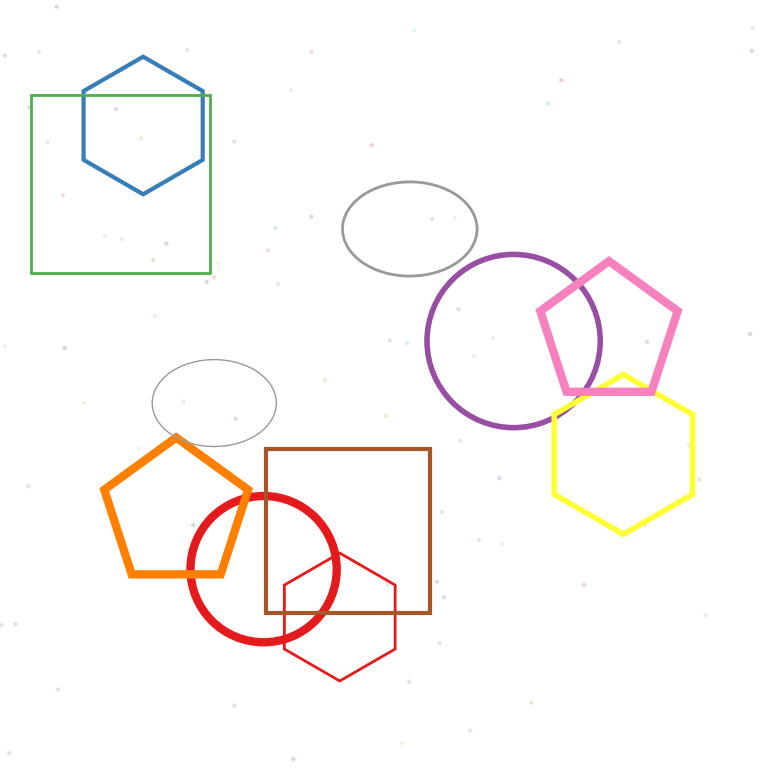[{"shape": "circle", "thickness": 3, "radius": 0.47, "center": [0.342, 0.261]}, {"shape": "hexagon", "thickness": 1, "radius": 0.42, "center": [0.441, 0.199]}, {"shape": "hexagon", "thickness": 1.5, "radius": 0.45, "center": [0.186, 0.837]}, {"shape": "square", "thickness": 1, "radius": 0.58, "center": [0.157, 0.761]}, {"shape": "circle", "thickness": 2, "radius": 0.56, "center": [0.667, 0.557]}, {"shape": "pentagon", "thickness": 3, "radius": 0.49, "center": [0.229, 0.334]}, {"shape": "hexagon", "thickness": 2, "radius": 0.52, "center": [0.81, 0.41]}, {"shape": "square", "thickness": 1.5, "radius": 0.53, "center": [0.452, 0.31]}, {"shape": "pentagon", "thickness": 3, "radius": 0.47, "center": [0.791, 0.567]}, {"shape": "oval", "thickness": 0.5, "radius": 0.4, "center": [0.278, 0.477]}, {"shape": "oval", "thickness": 1, "radius": 0.44, "center": [0.532, 0.703]}]